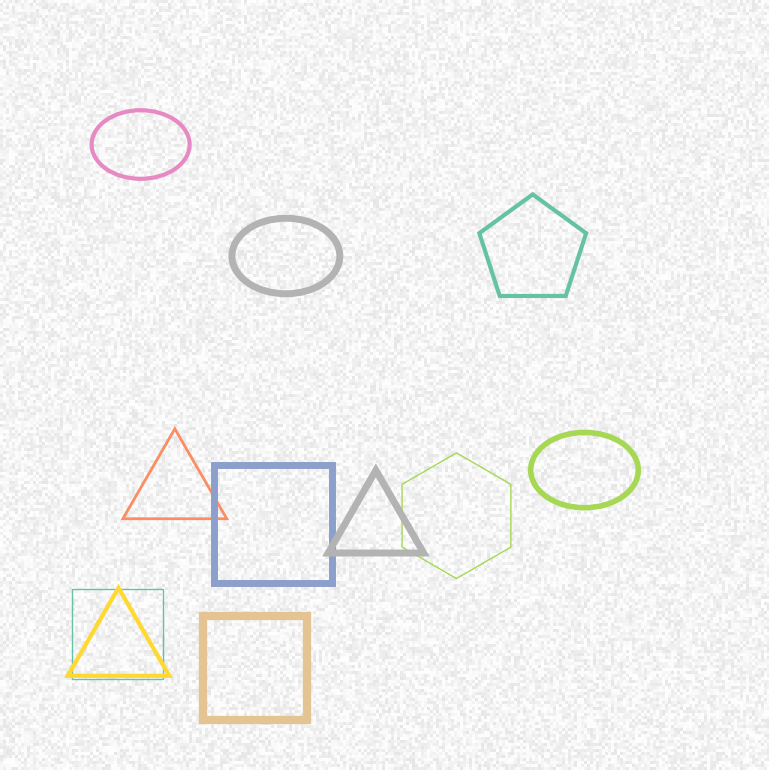[{"shape": "square", "thickness": 0.5, "radius": 0.3, "center": [0.152, 0.177]}, {"shape": "pentagon", "thickness": 1.5, "radius": 0.36, "center": [0.692, 0.675]}, {"shape": "triangle", "thickness": 1, "radius": 0.39, "center": [0.227, 0.365]}, {"shape": "square", "thickness": 2.5, "radius": 0.38, "center": [0.355, 0.32]}, {"shape": "oval", "thickness": 1.5, "radius": 0.32, "center": [0.183, 0.812]}, {"shape": "oval", "thickness": 2, "radius": 0.35, "center": [0.759, 0.39]}, {"shape": "hexagon", "thickness": 0.5, "radius": 0.41, "center": [0.593, 0.33]}, {"shape": "triangle", "thickness": 1.5, "radius": 0.38, "center": [0.154, 0.16]}, {"shape": "square", "thickness": 3, "radius": 0.34, "center": [0.331, 0.133]}, {"shape": "oval", "thickness": 2.5, "radius": 0.35, "center": [0.371, 0.668]}, {"shape": "triangle", "thickness": 2.5, "radius": 0.36, "center": [0.488, 0.318]}]